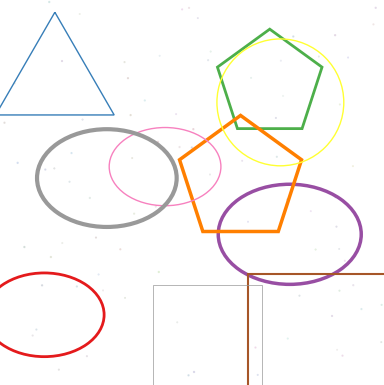[{"shape": "oval", "thickness": 2, "radius": 0.78, "center": [0.115, 0.182]}, {"shape": "triangle", "thickness": 1, "radius": 0.89, "center": [0.143, 0.79]}, {"shape": "pentagon", "thickness": 2, "radius": 0.71, "center": [0.701, 0.781]}, {"shape": "oval", "thickness": 2.5, "radius": 0.93, "center": [0.753, 0.391]}, {"shape": "pentagon", "thickness": 2.5, "radius": 0.83, "center": [0.625, 0.534]}, {"shape": "circle", "thickness": 1, "radius": 0.82, "center": [0.728, 0.734]}, {"shape": "square", "thickness": 1.5, "radius": 0.91, "center": [0.828, 0.105]}, {"shape": "oval", "thickness": 1, "radius": 0.73, "center": [0.429, 0.567]}, {"shape": "oval", "thickness": 3, "radius": 0.91, "center": [0.278, 0.537]}, {"shape": "square", "thickness": 0.5, "radius": 0.71, "center": [0.539, 0.119]}]